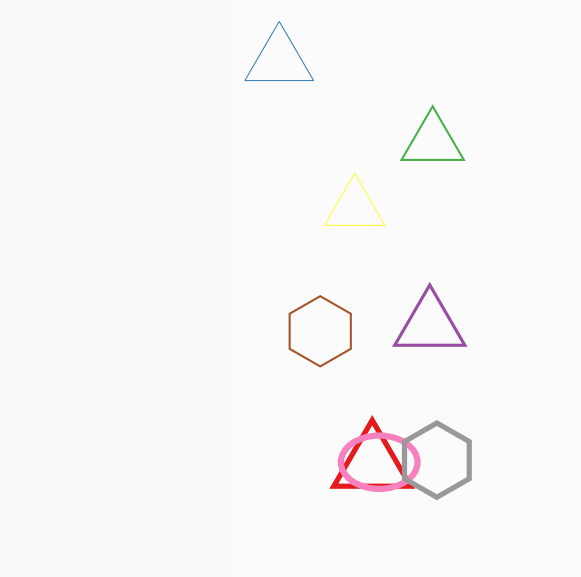[{"shape": "triangle", "thickness": 2.5, "radius": 0.38, "center": [0.64, 0.195]}, {"shape": "triangle", "thickness": 0.5, "radius": 0.34, "center": [0.48, 0.894]}, {"shape": "triangle", "thickness": 1, "radius": 0.31, "center": [0.744, 0.753]}, {"shape": "triangle", "thickness": 1.5, "radius": 0.35, "center": [0.739, 0.436]}, {"shape": "triangle", "thickness": 0.5, "radius": 0.3, "center": [0.61, 0.639]}, {"shape": "hexagon", "thickness": 1, "radius": 0.3, "center": [0.551, 0.425]}, {"shape": "oval", "thickness": 3, "radius": 0.33, "center": [0.652, 0.199]}, {"shape": "hexagon", "thickness": 2.5, "radius": 0.32, "center": [0.752, 0.202]}]